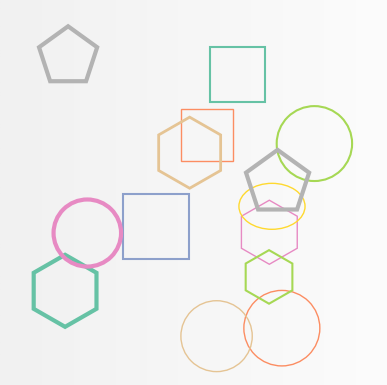[{"shape": "hexagon", "thickness": 3, "radius": 0.47, "center": [0.168, 0.245]}, {"shape": "square", "thickness": 1.5, "radius": 0.36, "center": [0.613, 0.806]}, {"shape": "square", "thickness": 1, "radius": 0.33, "center": [0.533, 0.649]}, {"shape": "circle", "thickness": 1, "radius": 0.49, "center": [0.727, 0.148]}, {"shape": "square", "thickness": 1.5, "radius": 0.42, "center": [0.403, 0.412]}, {"shape": "hexagon", "thickness": 1, "radius": 0.42, "center": [0.695, 0.397]}, {"shape": "circle", "thickness": 3, "radius": 0.44, "center": [0.225, 0.395]}, {"shape": "circle", "thickness": 1.5, "radius": 0.49, "center": [0.811, 0.627]}, {"shape": "hexagon", "thickness": 1.5, "radius": 0.35, "center": [0.694, 0.281]}, {"shape": "oval", "thickness": 1, "radius": 0.43, "center": [0.702, 0.464]}, {"shape": "circle", "thickness": 1, "radius": 0.46, "center": [0.559, 0.127]}, {"shape": "hexagon", "thickness": 2, "radius": 0.46, "center": [0.489, 0.603]}, {"shape": "pentagon", "thickness": 3, "radius": 0.39, "center": [0.176, 0.853]}, {"shape": "pentagon", "thickness": 3, "radius": 0.43, "center": [0.716, 0.525]}]